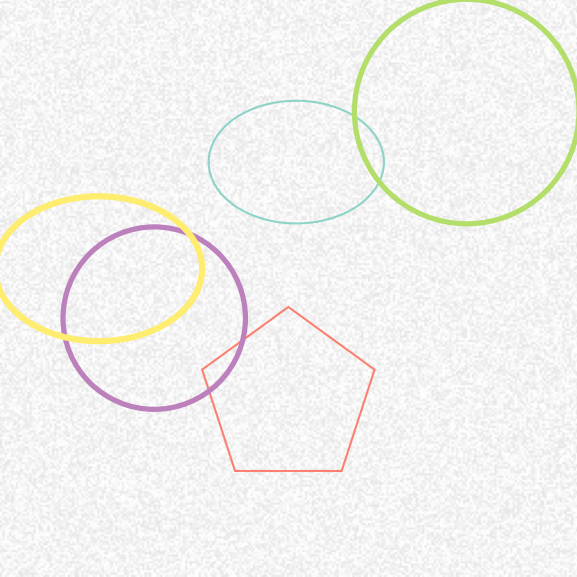[{"shape": "oval", "thickness": 1, "radius": 0.76, "center": [0.513, 0.718]}, {"shape": "pentagon", "thickness": 1, "radius": 0.78, "center": [0.499, 0.311]}, {"shape": "circle", "thickness": 2.5, "radius": 0.97, "center": [0.808, 0.806]}, {"shape": "circle", "thickness": 2.5, "radius": 0.79, "center": [0.267, 0.448]}, {"shape": "oval", "thickness": 3, "radius": 0.9, "center": [0.171, 0.534]}]